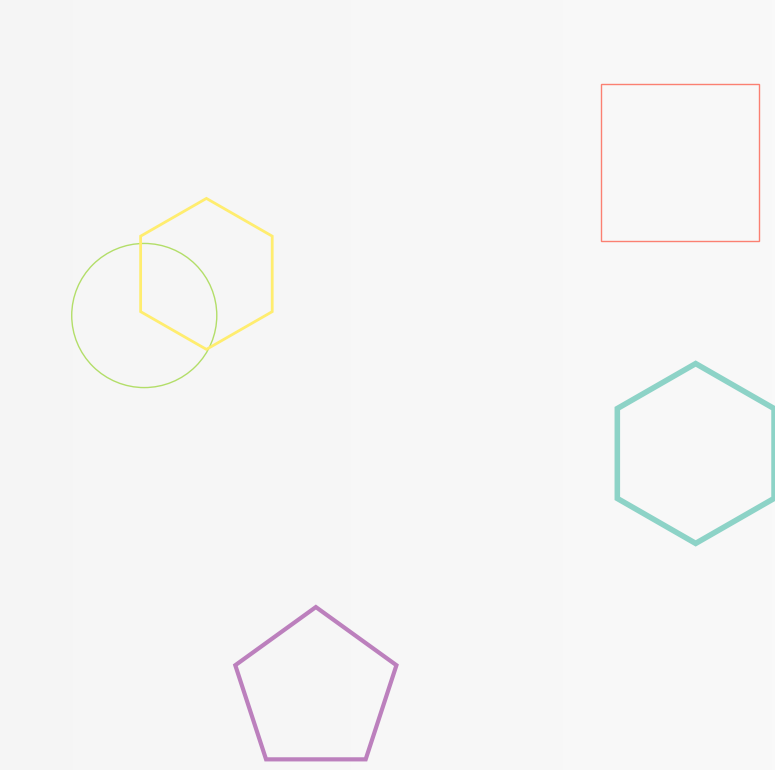[{"shape": "hexagon", "thickness": 2, "radius": 0.58, "center": [0.898, 0.411]}, {"shape": "square", "thickness": 0.5, "radius": 0.51, "center": [0.877, 0.789]}, {"shape": "circle", "thickness": 0.5, "radius": 0.47, "center": [0.186, 0.59]}, {"shape": "pentagon", "thickness": 1.5, "radius": 0.55, "center": [0.408, 0.102]}, {"shape": "hexagon", "thickness": 1, "radius": 0.49, "center": [0.266, 0.644]}]